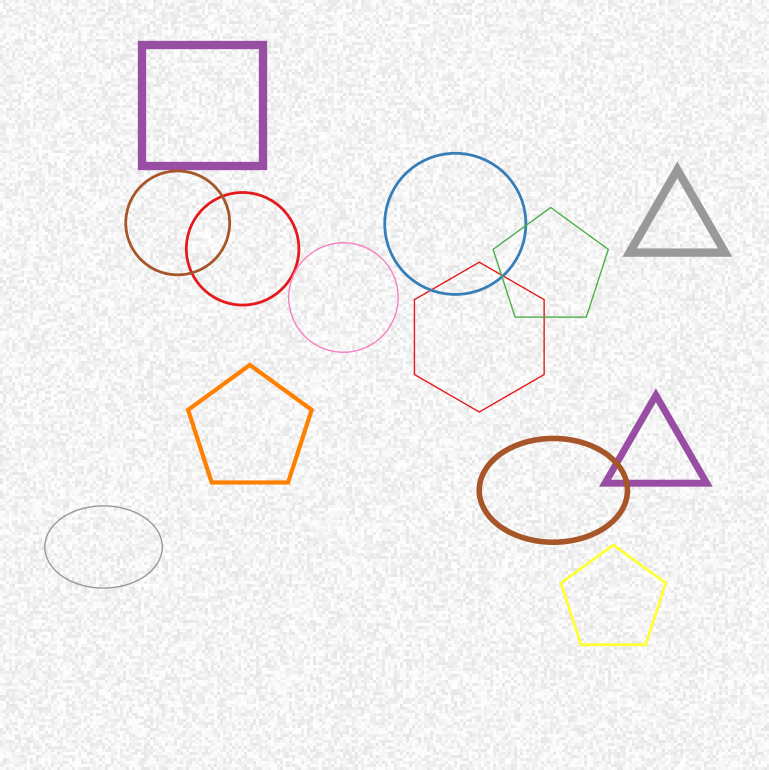[{"shape": "circle", "thickness": 1, "radius": 0.37, "center": [0.315, 0.677]}, {"shape": "hexagon", "thickness": 0.5, "radius": 0.49, "center": [0.622, 0.562]}, {"shape": "circle", "thickness": 1, "radius": 0.46, "center": [0.591, 0.709]}, {"shape": "pentagon", "thickness": 0.5, "radius": 0.39, "center": [0.715, 0.652]}, {"shape": "triangle", "thickness": 2.5, "radius": 0.38, "center": [0.852, 0.411]}, {"shape": "square", "thickness": 3, "radius": 0.39, "center": [0.263, 0.863]}, {"shape": "pentagon", "thickness": 1.5, "radius": 0.42, "center": [0.325, 0.442]}, {"shape": "pentagon", "thickness": 1, "radius": 0.36, "center": [0.797, 0.221]}, {"shape": "circle", "thickness": 1, "radius": 0.34, "center": [0.231, 0.711]}, {"shape": "oval", "thickness": 2, "radius": 0.48, "center": [0.719, 0.363]}, {"shape": "circle", "thickness": 0.5, "radius": 0.36, "center": [0.446, 0.614]}, {"shape": "triangle", "thickness": 3, "radius": 0.36, "center": [0.88, 0.708]}, {"shape": "oval", "thickness": 0.5, "radius": 0.38, "center": [0.134, 0.29]}]